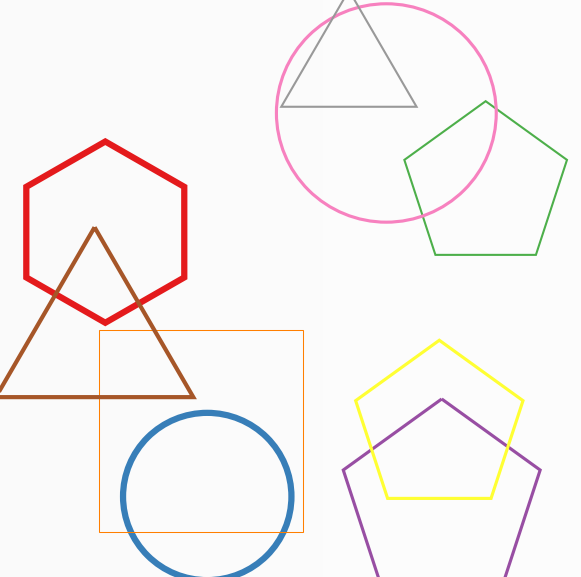[{"shape": "hexagon", "thickness": 3, "radius": 0.78, "center": [0.181, 0.597]}, {"shape": "circle", "thickness": 3, "radius": 0.72, "center": [0.357, 0.139]}, {"shape": "pentagon", "thickness": 1, "radius": 0.74, "center": [0.836, 0.677]}, {"shape": "pentagon", "thickness": 1.5, "radius": 0.89, "center": [0.76, 0.13]}, {"shape": "square", "thickness": 0.5, "radius": 0.87, "center": [0.346, 0.253]}, {"shape": "pentagon", "thickness": 1.5, "radius": 0.76, "center": [0.756, 0.259]}, {"shape": "triangle", "thickness": 2, "radius": 0.98, "center": [0.163, 0.41]}, {"shape": "circle", "thickness": 1.5, "radius": 0.95, "center": [0.665, 0.804]}, {"shape": "triangle", "thickness": 1, "radius": 0.67, "center": [0.6, 0.881]}]